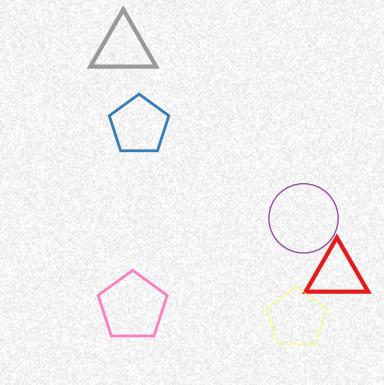[{"shape": "triangle", "thickness": 3, "radius": 0.47, "center": [0.875, 0.289]}, {"shape": "pentagon", "thickness": 2, "radius": 0.41, "center": [0.361, 0.674]}, {"shape": "circle", "thickness": 1, "radius": 0.45, "center": [0.788, 0.433]}, {"shape": "pentagon", "thickness": 0.5, "radius": 0.41, "center": [0.77, 0.173]}, {"shape": "pentagon", "thickness": 2, "radius": 0.47, "center": [0.345, 0.204]}, {"shape": "triangle", "thickness": 3, "radius": 0.49, "center": [0.32, 0.876]}]